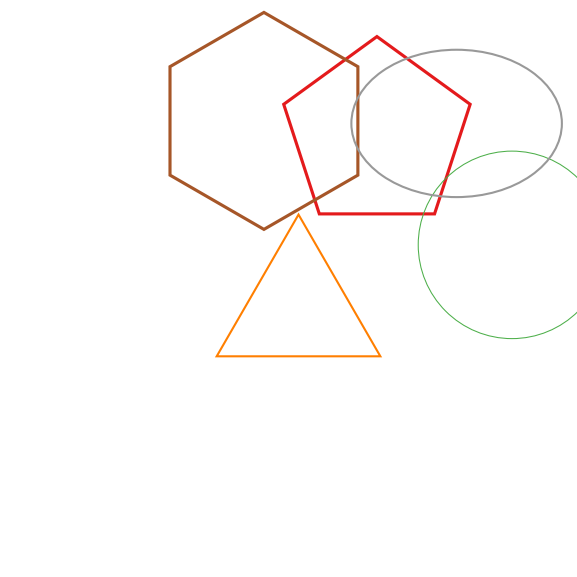[{"shape": "pentagon", "thickness": 1.5, "radius": 0.85, "center": [0.653, 0.766]}, {"shape": "circle", "thickness": 0.5, "radius": 0.81, "center": [0.887, 0.575]}, {"shape": "triangle", "thickness": 1, "radius": 0.82, "center": [0.517, 0.464]}, {"shape": "hexagon", "thickness": 1.5, "radius": 0.94, "center": [0.457, 0.79]}, {"shape": "oval", "thickness": 1, "radius": 0.91, "center": [0.791, 0.785]}]